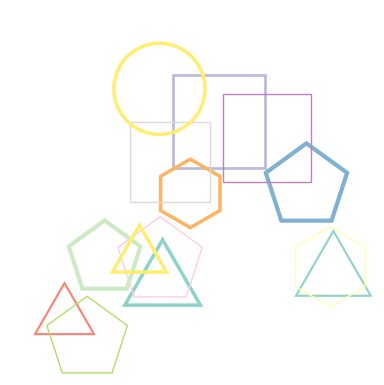[{"shape": "triangle", "thickness": 1.5, "radius": 0.56, "center": [0.866, 0.288]}, {"shape": "triangle", "thickness": 2.5, "radius": 0.57, "center": [0.422, 0.264]}, {"shape": "hexagon", "thickness": 1, "radius": 0.52, "center": [0.858, 0.307]}, {"shape": "square", "thickness": 2, "radius": 0.6, "center": [0.57, 0.684]}, {"shape": "triangle", "thickness": 1.5, "radius": 0.44, "center": [0.168, 0.176]}, {"shape": "pentagon", "thickness": 3, "radius": 0.55, "center": [0.796, 0.517]}, {"shape": "hexagon", "thickness": 2.5, "radius": 0.44, "center": [0.494, 0.498]}, {"shape": "pentagon", "thickness": 1, "radius": 0.55, "center": [0.226, 0.12]}, {"shape": "pentagon", "thickness": 1, "radius": 0.58, "center": [0.416, 0.322]}, {"shape": "square", "thickness": 1, "radius": 0.52, "center": [0.441, 0.578]}, {"shape": "square", "thickness": 1, "radius": 0.57, "center": [0.693, 0.641]}, {"shape": "pentagon", "thickness": 3, "radius": 0.49, "center": [0.272, 0.33]}, {"shape": "circle", "thickness": 2.5, "radius": 0.59, "center": [0.414, 0.769]}, {"shape": "triangle", "thickness": 2.5, "radius": 0.41, "center": [0.362, 0.334]}]